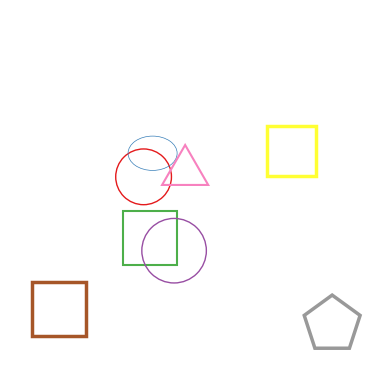[{"shape": "circle", "thickness": 1, "radius": 0.36, "center": [0.373, 0.541]}, {"shape": "oval", "thickness": 0.5, "radius": 0.32, "center": [0.396, 0.602]}, {"shape": "square", "thickness": 1.5, "radius": 0.35, "center": [0.389, 0.382]}, {"shape": "circle", "thickness": 1, "radius": 0.42, "center": [0.452, 0.349]}, {"shape": "square", "thickness": 2.5, "radius": 0.32, "center": [0.757, 0.608]}, {"shape": "square", "thickness": 2.5, "radius": 0.35, "center": [0.153, 0.197]}, {"shape": "triangle", "thickness": 1.5, "radius": 0.35, "center": [0.481, 0.554]}, {"shape": "pentagon", "thickness": 2.5, "radius": 0.38, "center": [0.863, 0.157]}]